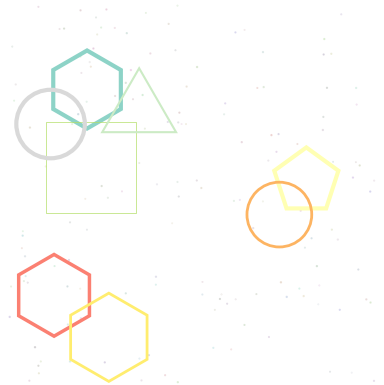[{"shape": "hexagon", "thickness": 3, "radius": 0.51, "center": [0.226, 0.767]}, {"shape": "pentagon", "thickness": 3, "radius": 0.44, "center": [0.796, 0.529]}, {"shape": "hexagon", "thickness": 2.5, "radius": 0.53, "center": [0.14, 0.233]}, {"shape": "circle", "thickness": 2, "radius": 0.42, "center": [0.726, 0.443]}, {"shape": "square", "thickness": 0.5, "radius": 0.59, "center": [0.236, 0.565]}, {"shape": "circle", "thickness": 3, "radius": 0.44, "center": [0.131, 0.678]}, {"shape": "triangle", "thickness": 1.5, "radius": 0.55, "center": [0.361, 0.712]}, {"shape": "hexagon", "thickness": 2, "radius": 0.57, "center": [0.283, 0.124]}]